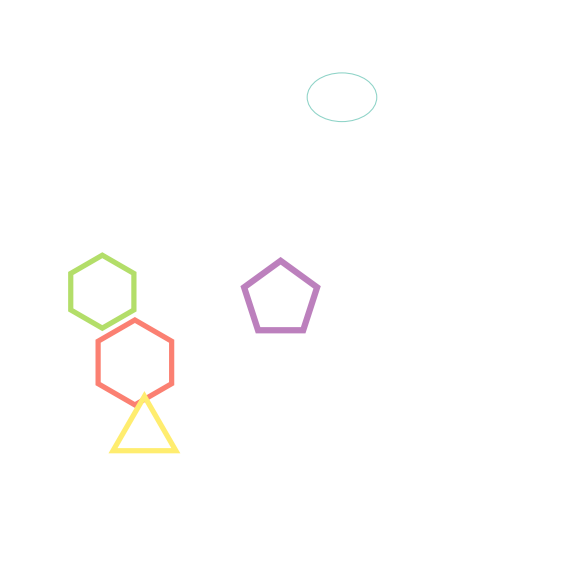[{"shape": "oval", "thickness": 0.5, "radius": 0.3, "center": [0.592, 0.831]}, {"shape": "hexagon", "thickness": 2.5, "radius": 0.37, "center": [0.234, 0.372]}, {"shape": "hexagon", "thickness": 2.5, "radius": 0.32, "center": [0.177, 0.494]}, {"shape": "pentagon", "thickness": 3, "radius": 0.33, "center": [0.486, 0.481]}, {"shape": "triangle", "thickness": 2.5, "radius": 0.31, "center": [0.25, 0.25]}]